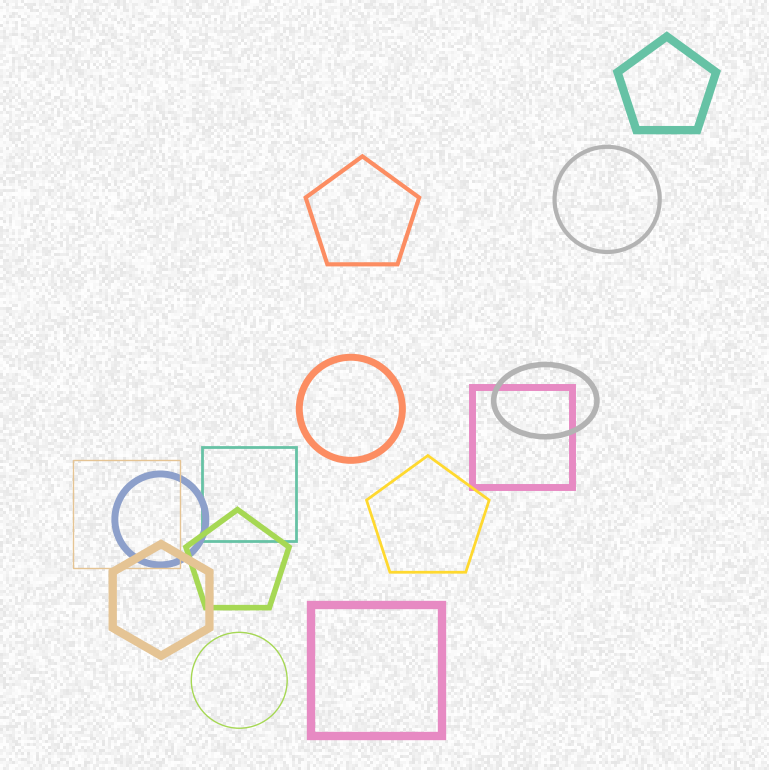[{"shape": "square", "thickness": 1, "radius": 0.31, "center": [0.323, 0.358]}, {"shape": "pentagon", "thickness": 3, "radius": 0.34, "center": [0.866, 0.885]}, {"shape": "circle", "thickness": 2.5, "radius": 0.33, "center": [0.456, 0.469]}, {"shape": "pentagon", "thickness": 1.5, "radius": 0.39, "center": [0.471, 0.719]}, {"shape": "circle", "thickness": 2.5, "radius": 0.3, "center": [0.208, 0.325]}, {"shape": "square", "thickness": 3, "radius": 0.42, "center": [0.489, 0.129]}, {"shape": "square", "thickness": 2.5, "radius": 0.32, "center": [0.678, 0.432]}, {"shape": "circle", "thickness": 0.5, "radius": 0.31, "center": [0.311, 0.117]}, {"shape": "pentagon", "thickness": 2, "radius": 0.35, "center": [0.308, 0.268]}, {"shape": "pentagon", "thickness": 1, "radius": 0.42, "center": [0.556, 0.325]}, {"shape": "hexagon", "thickness": 3, "radius": 0.36, "center": [0.209, 0.221]}, {"shape": "square", "thickness": 0.5, "radius": 0.35, "center": [0.164, 0.332]}, {"shape": "oval", "thickness": 2, "radius": 0.34, "center": [0.708, 0.48]}, {"shape": "circle", "thickness": 1.5, "radius": 0.34, "center": [0.788, 0.741]}]